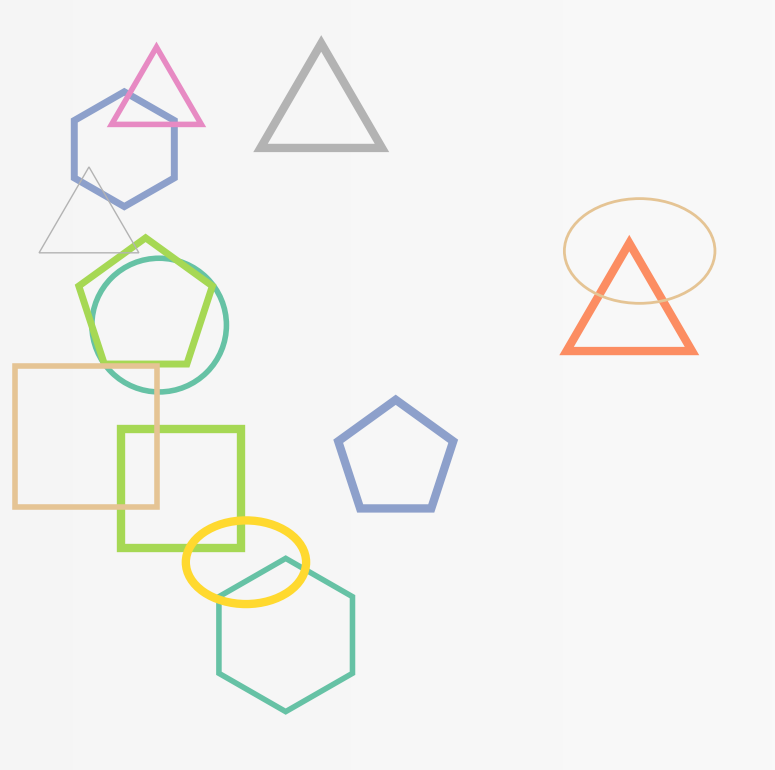[{"shape": "hexagon", "thickness": 2, "radius": 0.5, "center": [0.369, 0.175]}, {"shape": "circle", "thickness": 2, "radius": 0.43, "center": [0.205, 0.578]}, {"shape": "triangle", "thickness": 3, "radius": 0.47, "center": [0.812, 0.591]}, {"shape": "pentagon", "thickness": 3, "radius": 0.39, "center": [0.511, 0.403]}, {"shape": "hexagon", "thickness": 2.5, "radius": 0.37, "center": [0.16, 0.806]}, {"shape": "triangle", "thickness": 2, "radius": 0.33, "center": [0.202, 0.872]}, {"shape": "pentagon", "thickness": 2.5, "radius": 0.45, "center": [0.188, 0.601]}, {"shape": "square", "thickness": 3, "radius": 0.39, "center": [0.234, 0.365]}, {"shape": "oval", "thickness": 3, "radius": 0.39, "center": [0.317, 0.27]}, {"shape": "square", "thickness": 2, "radius": 0.46, "center": [0.111, 0.433]}, {"shape": "oval", "thickness": 1, "radius": 0.49, "center": [0.825, 0.674]}, {"shape": "triangle", "thickness": 3, "radius": 0.45, "center": [0.415, 0.853]}, {"shape": "triangle", "thickness": 0.5, "radius": 0.37, "center": [0.115, 0.709]}]